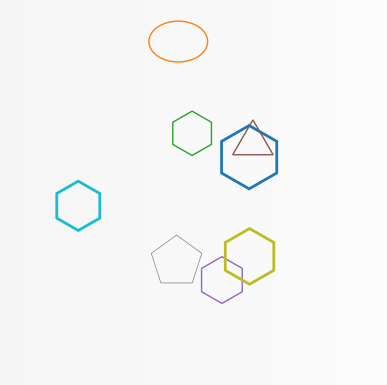[{"shape": "hexagon", "thickness": 2, "radius": 0.41, "center": [0.643, 0.592]}, {"shape": "oval", "thickness": 1, "radius": 0.38, "center": [0.46, 0.892]}, {"shape": "hexagon", "thickness": 1, "radius": 0.29, "center": [0.496, 0.654]}, {"shape": "hexagon", "thickness": 1, "radius": 0.3, "center": [0.573, 0.273]}, {"shape": "triangle", "thickness": 1, "radius": 0.3, "center": [0.653, 0.628]}, {"shape": "pentagon", "thickness": 0.5, "radius": 0.34, "center": [0.456, 0.321]}, {"shape": "hexagon", "thickness": 2, "radius": 0.36, "center": [0.644, 0.334]}, {"shape": "hexagon", "thickness": 2, "radius": 0.32, "center": [0.202, 0.465]}]